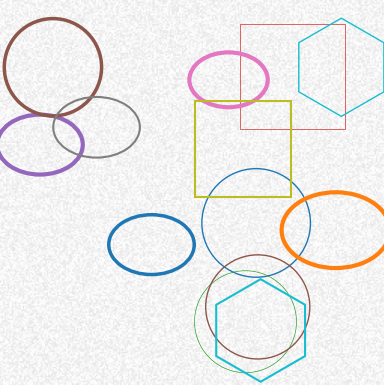[{"shape": "oval", "thickness": 2.5, "radius": 0.55, "center": [0.394, 0.365]}, {"shape": "circle", "thickness": 1, "radius": 0.71, "center": [0.665, 0.421]}, {"shape": "oval", "thickness": 3, "radius": 0.7, "center": [0.872, 0.402]}, {"shape": "circle", "thickness": 0.5, "radius": 0.66, "center": [0.638, 0.164]}, {"shape": "square", "thickness": 0.5, "radius": 0.68, "center": [0.759, 0.802]}, {"shape": "oval", "thickness": 3, "radius": 0.56, "center": [0.104, 0.624]}, {"shape": "circle", "thickness": 2.5, "radius": 0.63, "center": [0.137, 0.825]}, {"shape": "circle", "thickness": 1, "radius": 0.68, "center": [0.669, 0.203]}, {"shape": "oval", "thickness": 3, "radius": 0.51, "center": [0.594, 0.793]}, {"shape": "oval", "thickness": 1.5, "radius": 0.56, "center": [0.251, 0.669]}, {"shape": "square", "thickness": 1.5, "radius": 0.62, "center": [0.632, 0.613]}, {"shape": "hexagon", "thickness": 1.5, "radius": 0.67, "center": [0.677, 0.142]}, {"shape": "hexagon", "thickness": 1, "radius": 0.64, "center": [0.887, 0.825]}]